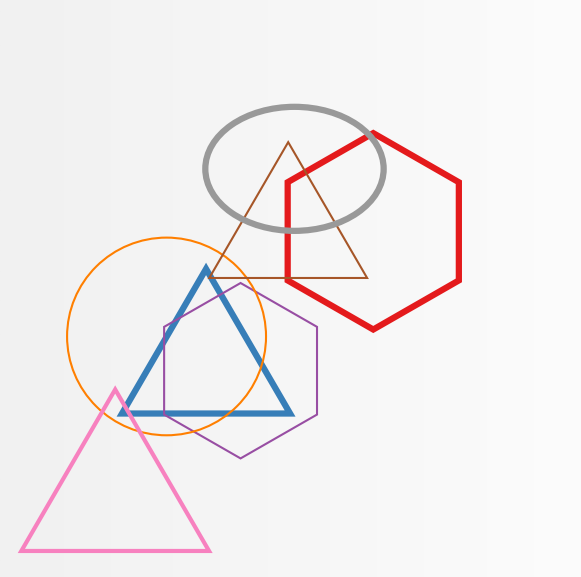[{"shape": "hexagon", "thickness": 3, "radius": 0.85, "center": [0.642, 0.599]}, {"shape": "triangle", "thickness": 3, "radius": 0.83, "center": [0.355, 0.367]}, {"shape": "hexagon", "thickness": 1, "radius": 0.76, "center": [0.414, 0.357]}, {"shape": "circle", "thickness": 1, "radius": 0.86, "center": [0.287, 0.417]}, {"shape": "triangle", "thickness": 1, "radius": 0.78, "center": [0.496, 0.596]}, {"shape": "triangle", "thickness": 2, "radius": 0.93, "center": [0.198, 0.138]}, {"shape": "oval", "thickness": 3, "radius": 0.77, "center": [0.507, 0.707]}]